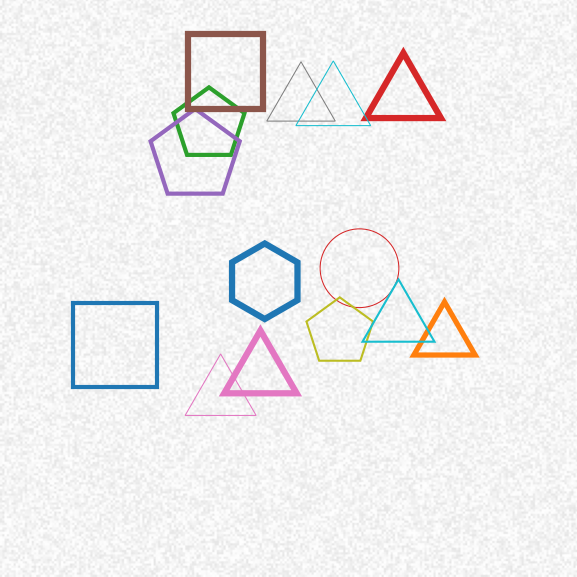[{"shape": "hexagon", "thickness": 3, "radius": 0.33, "center": [0.458, 0.512]}, {"shape": "square", "thickness": 2, "radius": 0.36, "center": [0.199, 0.402]}, {"shape": "triangle", "thickness": 2.5, "radius": 0.31, "center": [0.77, 0.415]}, {"shape": "pentagon", "thickness": 2, "radius": 0.32, "center": [0.362, 0.783]}, {"shape": "circle", "thickness": 0.5, "radius": 0.34, "center": [0.622, 0.535]}, {"shape": "triangle", "thickness": 3, "radius": 0.38, "center": [0.698, 0.832]}, {"shape": "pentagon", "thickness": 2, "radius": 0.41, "center": [0.338, 0.729]}, {"shape": "square", "thickness": 3, "radius": 0.33, "center": [0.391, 0.875]}, {"shape": "triangle", "thickness": 3, "radius": 0.36, "center": [0.451, 0.354]}, {"shape": "triangle", "thickness": 0.5, "radius": 0.36, "center": [0.382, 0.315]}, {"shape": "triangle", "thickness": 0.5, "radius": 0.34, "center": [0.521, 0.824]}, {"shape": "pentagon", "thickness": 1, "radius": 0.3, "center": [0.588, 0.424]}, {"shape": "triangle", "thickness": 0.5, "radius": 0.37, "center": [0.577, 0.819]}, {"shape": "triangle", "thickness": 1, "radius": 0.36, "center": [0.69, 0.443]}]